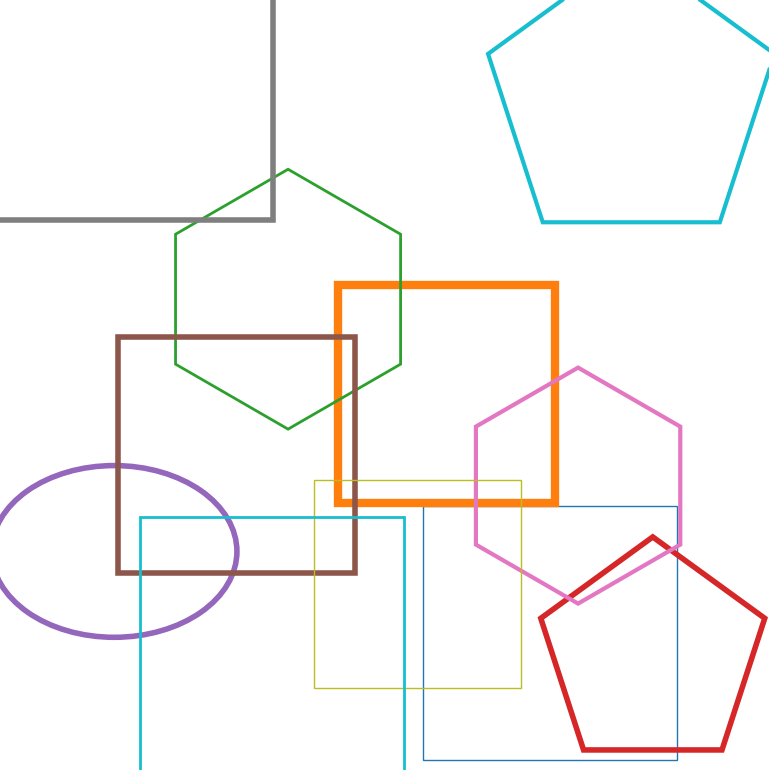[{"shape": "square", "thickness": 0.5, "radius": 0.82, "center": [0.714, 0.178]}, {"shape": "square", "thickness": 3, "radius": 0.71, "center": [0.58, 0.488]}, {"shape": "hexagon", "thickness": 1, "radius": 0.84, "center": [0.374, 0.611]}, {"shape": "pentagon", "thickness": 2, "radius": 0.76, "center": [0.848, 0.15]}, {"shape": "oval", "thickness": 2, "radius": 0.8, "center": [0.148, 0.284]}, {"shape": "square", "thickness": 2, "radius": 0.77, "center": [0.308, 0.409]}, {"shape": "hexagon", "thickness": 1.5, "radius": 0.77, "center": [0.751, 0.369]}, {"shape": "square", "thickness": 2, "radius": 0.92, "center": [0.171, 0.899]}, {"shape": "square", "thickness": 0.5, "radius": 0.67, "center": [0.542, 0.241]}, {"shape": "pentagon", "thickness": 1.5, "radius": 0.98, "center": [0.82, 0.87]}, {"shape": "square", "thickness": 1, "radius": 0.86, "center": [0.353, 0.156]}]